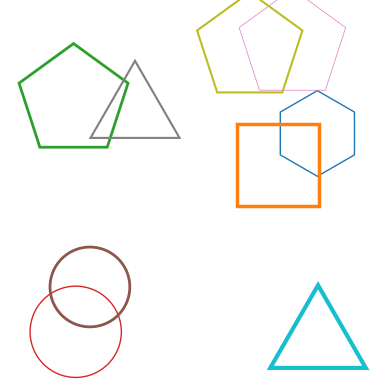[{"shape": "hexagon", "thickness": 1, "radius": 0.56, "center": [0.824, 0.653]}, {"shape": "square", "thickness": 2.5, "radius": 0.53, "center": [0.722, 0.57]}, {"shape": "pentagon", "thickness": 2, "radius": 0.74, "center": [0.191, 0.738]}, {"shape": "circle", "thickness": 1, "radius": 0.59, "center": [0.197, 0.138]}, {"shape": "circle", "thickness": 2, "radius": 0.52, "center": [0.234, 0.255]}, {"shape": "pentagon", "thickness": 0.5, "radius": 0.73, "center": [0.759, 0.883]}, {"shape": "triangle", "thickness": 1.5, "radius": 0.67, "center": [0.351, 0.709]}, {"shape": "pentagon", "thickness": 1.5, "radius": 0.72, "center": [0.649, 0.876]}, {"shape": "triangle", "thickness": 3, "radius": 0.72, "center": [0.826, 0.116]}]